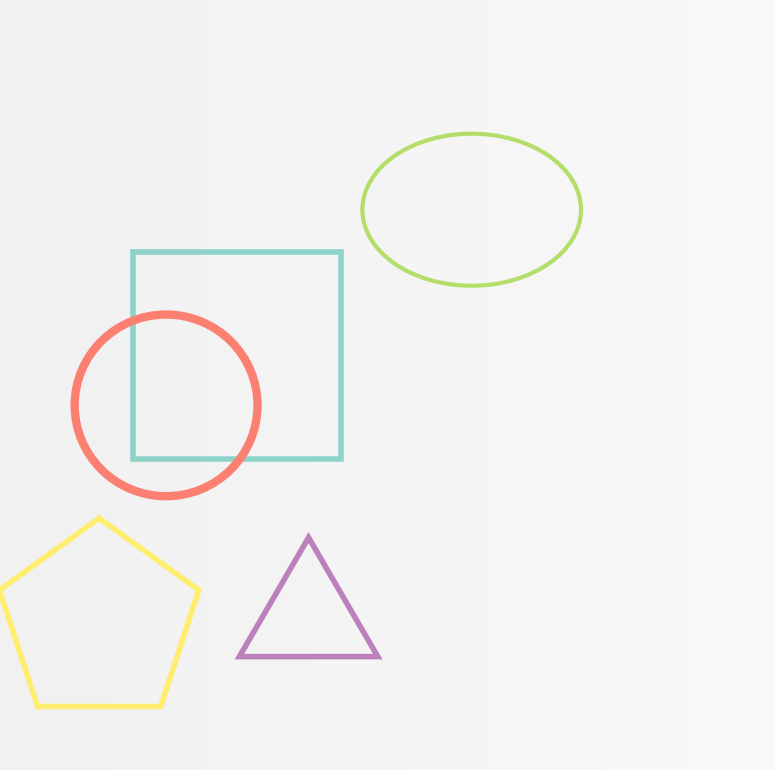[{"shape": "square", "thickness": 2, "radius": 0.67, "center": [0.306, 0.538]}, {"shape": "circle", "thickness": 3, "radius": 0.59, "center": [0.214, 0.474]}, {"shape": "oval", "thickness": 1.5, "radius": 0.71, "center": [0.609, 0.728]}, {"shape": "triangle", "thickness": 2, "radius": 0.52, "center": [0.398, 0.199]}, {"shape": "pentagon", "thickness": 2, "radius": 0.68, "center": [0.128, 0.192]}]